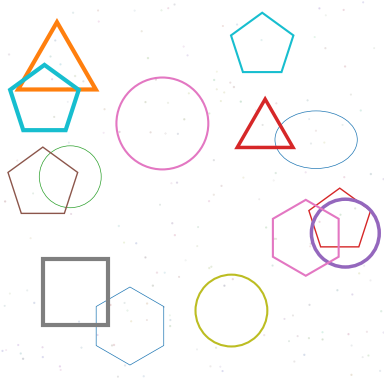[{"shape": "oval", "thickness": 0.5, "radius": 0.53, "center": [0.821, 0.637]}, {"shape": "hexagon", "thickness": 0.5, "radius": 0.51, "center": [0.338, 0.153]}, {"shape": "triangle", "thickness": 3, "radius": 0.58, "center": [0.148, 0.826]}, {"shape": "circle", "thickness": 0.5, "radius": 0.4, "center": [0.182, 0.541]}, {"shape": "triangle", "thickness": 2.5, "radius": 0.42, "center": [0.689, 0.659]}, {"shape": "pentagon", "thickness": 1, "radius": 0.42, "center": [0.882, 0.427]}, {"shape": "circle", "thickness": 2.5, "radius": 0.44, "center": [0.897, 0.394]}, {"shape": "pentagon", "thickness": 1, "radius": 0.48, "center": [0.111, 0.523]}, {"shape": "circle", "thickness": 1.5, "radius": 0.6, "center": [0.422, 0.679]}, {"shape": "hexagon", "thickness": 1.5, "radius": 0.49, "center": [0.794, 0.382]}, {"shape": "square", "thickness": 3, "radius": 0.43, "center": [0.196, 0.241]}, {"shape": "circle", "thickness": 1.5, "radius": 0.47, "center": [0.601, 0.193]}, {"shape": "pentagon", "thickness": 3, "radius": 0.47, "center": [0.115, 0.738]}, {"shape": "pentagon", "thickness": 1.5, "radius": 0.43, "center": [0.681, 0.882]}]